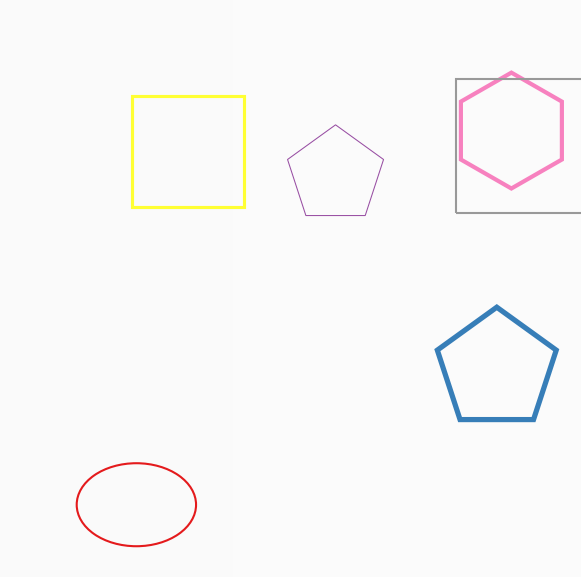[{"shape": "oval", "thickness": 1, "radius": 0.51, "center": [0.235, 0.125]}, {"shape": "pentagon", "thickness": 2.5, "radius": 0.54, "center": [0.855, 0.36]}, {"shape": "pentagon", "thickness": 0.5, "radius": 0.43, "center": [0.577, 0.696]}, {"shape": "square", "thickness": 1.5, "radius": 0.48, "center": [0.323, 0.737]}, {"shape": "hexagon", "thickness": 2, "radius": 0.5, "center": [0.88, 0.773]}, {"shape": "square", "thickness": 1, "radius": 0.58, "center": [0.9, 0.746]}]